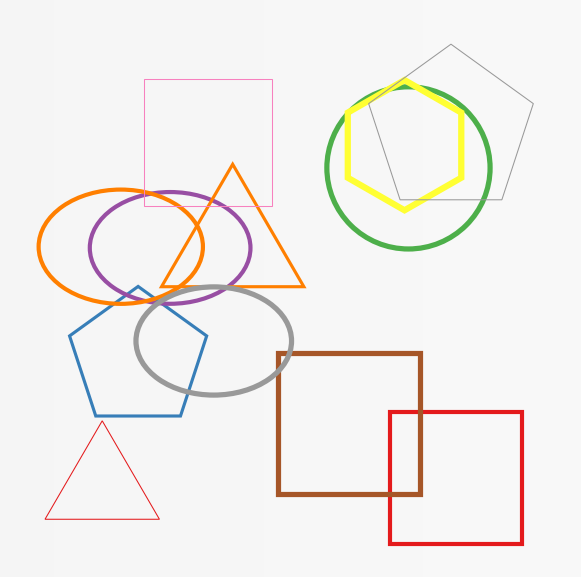[{"shape": "triangle", "thickness": 0.5, "radius": 0.57, "center": [0.176, 0.157]}, {"shape": "square", "thickness": 2, "radius": 0.57, "center": [0.784, 0.172]}, {"shape": "pentagon", "thickness": 1.5, "radius": 0.62, "center": [0.238, 0.379]}, {"shape": "circle", "thickness": 2.5, "radius": 0.7, "center": [0.703, 0.708]}, {"shape": "oval", "thickness": 2, "radius": 0.69, "center": [0.293, 0.57]}, {"shape": "triangle", "thickness": 1.5, "radius": 0.71, "center": [0.4, 0.573]}, {"shape": "oval", "thickness": 2, "radius": 0.71, "center": [0.208, 0.572]}, {"shape": "hexagon", "thickness": 3, "radius": 0.56, "center": [0.696, 0.748]}, {"shape": "square", "thickness": 2.5, "radius": 0.61, "center": [0.601, 0.265]}, {"shape": "square", "thickness": 0.5, "radius": 0.55, "center": [0.358, 0.753]}, {"shape": "oval", "thickness": 2.5, "radius": 0.67, "center": [0.368, 0.409]}, {"shape": "pentagon", "thickness": 0.5, "radius": 0.74, "center": [0.776, 0.774]}]